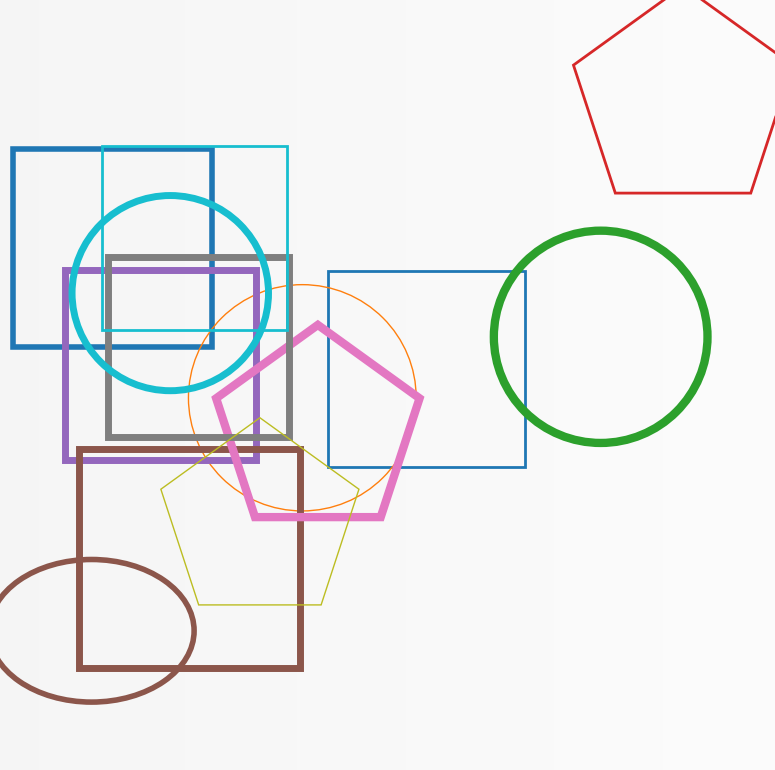[{"shape": "square", "thickness": 1, "radius": 0.64, "center": [0.55, 0.52]}, {"shape": "square", "thickness": 2, "radius": 0.64, "center": [0.145, 0.677]}, {"shape": "circle", "thickness": 0.5, "radius": 0.73, "center": [0.39, 0.483]}, {"shape": "circle", "thickness": 3, "radius": 0.69, "center": [0.775, 0.563]}, {"shape": "pentagon", "thickness": 1, "radius": 0.74, "center": [0.881, 0.869]}, {"shape": "square", "thickness": 2.5, "radius": 0.62, "center": [0.207, 0.526]}, {"shape": "oval", "thickness": 2, "radius": 0.66, "center": [0.118, 0.181]}, {"shape": "square", "thickness": 2.5, "radius": 0.71, "center": [0.245, 0.275]}, {"shape": "pentagon", "thickness": 3, "radius": 0.69, "center": [0.41, 0.44]}, {"shape": "square", "thickness": 2.5, "radius": 0.58, "center": [0.256, 0.549]}, {"shape": "pentagon", "thickness": 0.5, "radius": 0.67, "center": [0.335, 0.323]}, {"shape": "square", "thickness": 1, "radius": 0.6, "center": [0.251, 0.691]}, {"shape": "circle", "thickness": 2.5, "radius": 0.63, "center": [0.22, 0.619]}]